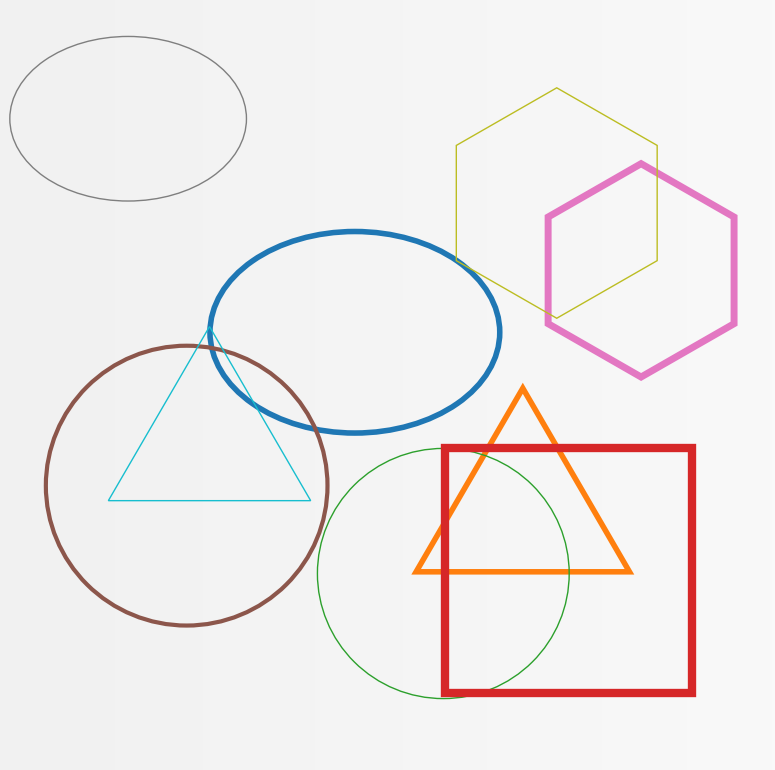[{"shape": "oval", "thickness": 2, "radius": 0.93, "center": [0.458, 0.568]}, {"shape": "triangle", "thickness": 2, "radius": 0.79, "center": [0.675, 0.337]}, {"shape": "circle", "thickness": 0.5, "radius": 0.81, "center": [0.572, 0.255]}, {"shape": "square", "thickness": 3, "radius": 0.8, "center": [0.733, 0.259]}, {"shape": "circle", "thickness": 1.5, "radius": 0.91, "center": [0.241, 0.369]}, {"shape": "hexagon", "thickness": 2.5, "radius": 0.69, "center": [0.827, 0.649]}, {"shape": "oval", "thickness": 0.5, "radius": 0.76, "center": [0.165, 0.846]}, {"shape": "hexagon", "thickness": 0.5, "radius": 0.75, "center": [0.718, 0.736]}, {"shape": "triangle", "thickness": 0.5, "radius": 0.75, "center": [0.27, 0.425]}]